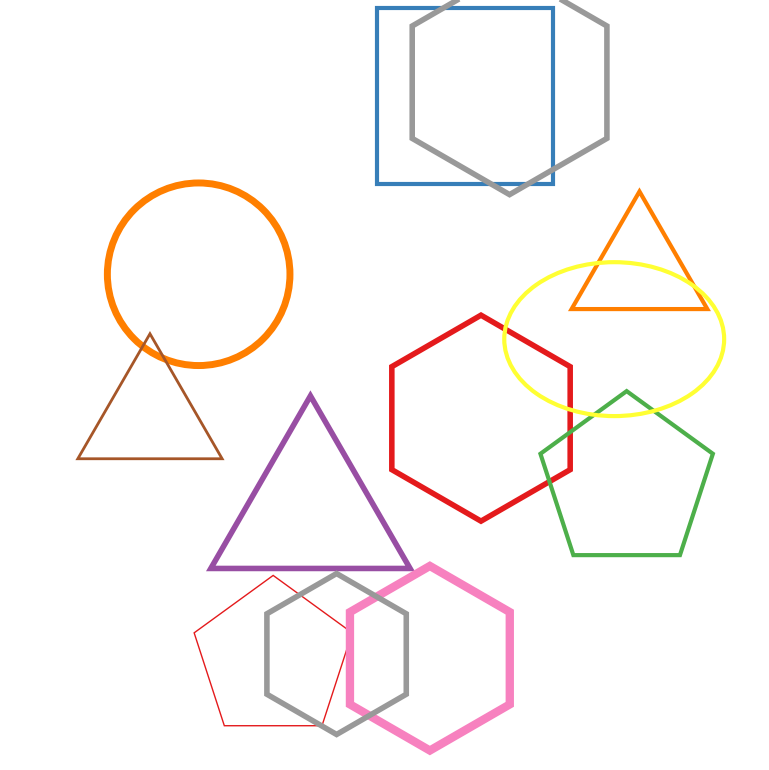[{"shape": "hexagon", "thickness": 2, "radius": 0.67, "center": [0.625, 0.457]}, {"shape": "pentagon", "thickness": 0.5, "radius": 0.54, "center": [0.355, 0.145]}, {"shape": "square", "thickness": 1.5, "radius": 0.57, "center": [0.604, 0.875]}, {"shape": "pentagon", "thickness": 1.5, "radius": 0.59, "center": [0.814, 0.374]}, {"shape": "triangle", "thickness": 2, "radius": 0.75, "center": [0.403, 0.336]}, {"shape": "triangle", "thickness": 1.5, "radius": 0.51, "center": [0.83, 0.65]}, {"shape": "circle", "thickness": 2.5, "radius": 0.59, "center": [0.258, 0.644]}, {"shape": "oval", "thickness": 1.5, "radius": 0.71, "center": [0.798, 0.56]}, {"shape": "triangle", "thickness": 1, "radius": 0.54, "center": [0.195, 0.458]}, {"shape": "hexagon", "thickness": 3, "radius": 0.6, "center": [0.558, 0.145]}, {"shape": "hexagon", "thickness": 2, "radius": 0.52, "center": [0.437, 0.151]}, {"shape": "hexagon", "thickness": 2, "radius": 0.73, "center": [0.662, 0.893]}]